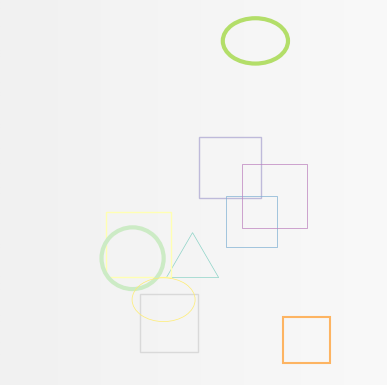[{"shape": "triangle", "thickness": 0.5, "radius": 0.39, "center": [0.497, 0.318]}, {"shape": "square", "thickness": 1, "radius": 0.42, "center": [0.358, 0.365]}, {"shape": "square", "thickness": 1, "radius": 0.4, "center": [0.594, 0.565]}, {"shape": "square", "thickness": 0.5, "radius": 0.33, "center": [0.649, 0.424]}, {"shape": "square", "thickness": 1.5, "radius": 0.3, "center": [0.791, 0.116]}, {"shape": "oval", "thickness": 3, "radius": 0.42, "center": [0.659, 0.894]}, {"shape": "square", "thickness": 1, "radius": 0.38, "center": [0.436, 0.161]}, {"shape": "square", "thickness": 0.5, "radius": 0.42, "center": [0.708, 0.49]}, {"shape": "circle", "thickness": 3, "radius": 0.4, "center": [0.342, 0.329]}, {"shape": "oval", "thickness": 0.5, "radius": 0.41, "center": [0.422, 0.222]}]